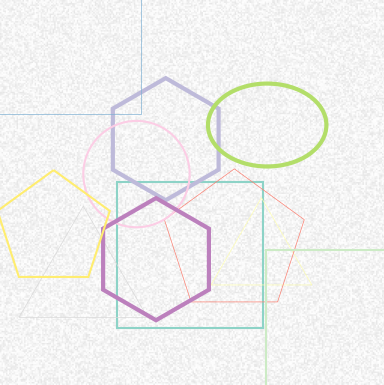[{"shape": "square", "thickness": 1.5, "radius": 0.95, "center": [0.493, 0.338]}, {"shape": "triangle", "thickness": 0.5, "radius": 0.76, "center": [0.679, 0.335]}, {"shape": "hexagon", "thickness": 3, "radius": 0.79, "center": [0.43, 0.639]}, {"shape": "pentagon", "thickness": 0.5, "radius": 0.96, "center": [0.609, 0.37]}, {"shape": "square", "thickness": 0.5, "radius": 0.95, "center": [0.177, 0.893]}, {"shape": "oval", "thickness": 3, "radius": 0.77, "center": [0.694, 0.675]}, {"shape": "circle", "thickness": 1.5, "radius": 0.69, "center": [0.354, 0.548]}, {"shape": "triangle", "thickness": 0.5, "radius": 0.96, "center": [0.216, 0.272]}, {"shape": "hexagon", "thickness": 3, "radius": 0.79, "center": [0.405, 0.327]}, {"shape": "square", "thickness": 1.5, "radius": 0.93, "center": [0.878, 0.164]}, {"shape": "pentagon", "thickness": 1.5, "radius": 0.77, "center": [0.139, 0.405]}]